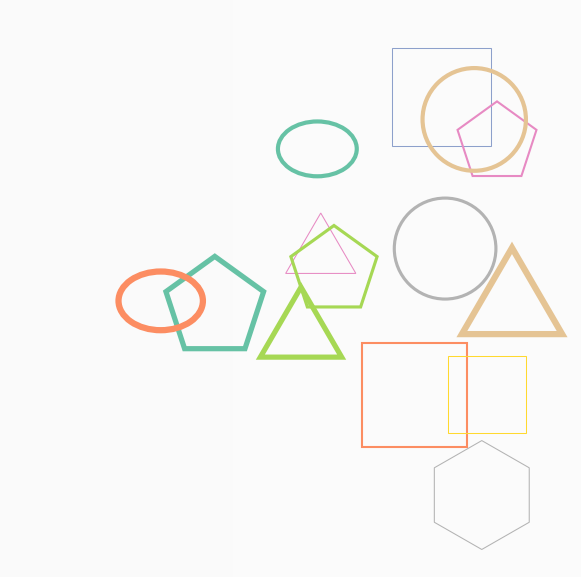[{"shape": "oval", "thickness": 2, "radius": 0.34, "center": [0.546, 0.741]}, {"shape": "pentagon", "thickness": 2.5, "radius": 0.44, "center": [0.37, 0.467]}, {"shape": "oval", "thickness": 3, "radius": 0.36, "center": [0.276, 0.478]}, {"shape": "square", "thickness": 1, "radius": 0.45, "center": [0.713, 0.315]}, {"shape": "square", "thickness": 0.5, "radius": 0.42, "center": [0.759, 0.831]}, {"shape": "pentagon", "thickness": 1, "radius": 0.36, "center": [0.855, 0.752]}, {"shape": "triangle", "thickness": 0.5, "radius": 0.35, "center": [0.552, 0.561]}, {"shape": "triangle", "thickness": 2.5, "radius": 0.4, "center": [0.518, 0.421]}, {"shape": "pentagon", "thickness": 1.5, "radius": 0.39, "center": [0.575, 0.531]}, {"shape": "square", "thickness": 0.5, "radius": 0.34, "center": [0.838, 0.316]}, {"shape": "triangle", "thickness": 3, "radius": 0.5, "center": [0.881, 0.47]}, {"shape": "circle", "thickness": 2, "radius": 0.44, "center": [0.816, 0.792]}, {"shape": "circle", "thickness": 1.5, "radius": 0.44, "center": [0.766, 0.569]}, {"shape": "hexagon", "thickness": 0.5, "radius": 0.47, "center": [0.829, 0.142]}]